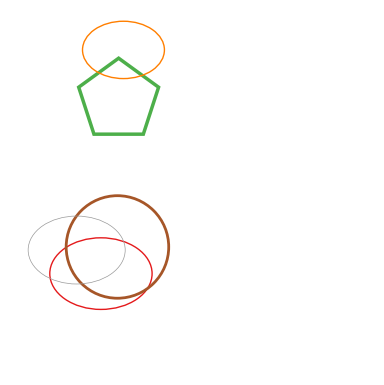[{"shape": "oval", "thickness": 1, "radius": 0.66, "center": [0.262, 0.289]}, {"shape": "pentagon", "thickness": 2.5, "radius": 0.55, "center": [0.308, 0.74]}, {"shape": "oval", "thickness": 1, "radius": 0.53, "center": [0.321, 0.87]}, {"shape": "circle", "thickness": 2, "radius": 0.67, "center": [0.305, 0.359]}, {"shape": "oval", "thickness": 0.5, "radius": 0.63, "center": [0.199, 0.351]}]